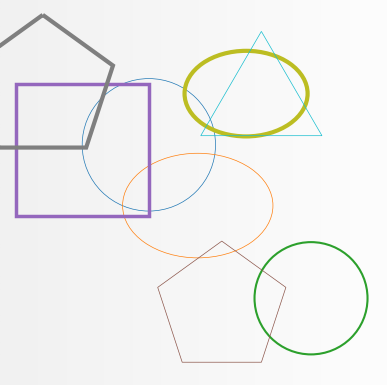[{"shape": "circle", "thickness": 0.5, "radius": 0.86, "center": [0.384, 0.624]}, {"shape": "oval", "thickness": 0.5, "radius": 0.97, "center": [0.51, 0.466]}, {"shape": "circle", "thickness": 1.5, "radius": 0.73, "center": [0.803, 0.225]}, {"shape": "square", "thickness": 2.5, "radius": 0.86, "center": [0.214, 0.61]}, {"shape": "pentagon", "thickness": 0.5, "radius": 0.87, "center": [0.572, 0.2]}, {"shape": "pentagon", "thickness": 3, "radius": 0.95, "center": [0.11, 0.771]}, {"shape": "oval", "thickness": 3, "radius": 0.79, "center": [0.635, 0.757]}, {"shape": "triangle", "thickness": 0.5, "radius": 0.9, "center": [0.674, 0.738]}]